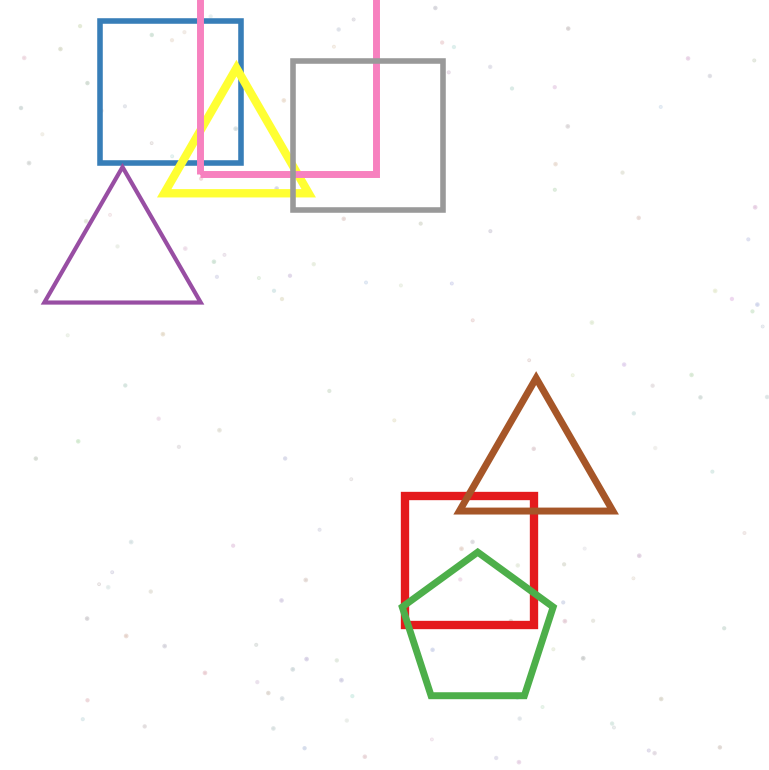[{"shape": "square", "thickness": 3, "radius": 0.42, "center": [0.609, 0.272]}, {"shape": "square", "thickness": 2, "radius": 0.46, "center": [0.221, 0.881]}, {"shape": "pentagon", "thickness": 2.5, "radius": 0.52, "center": [0.62, 0.18]}, {"shape": "triangle", "thickness": 1.5, "radius": 0.59, "center": [0.159, 0.666]}, {"shape": "triangle", "thickness": 3, "radius": 0.54, "center": [0.307, 0.803]}, {"shape": "triangle", "thickness": 2.5, "radius": 0.58, "center": [0.696, 0.394]}, {"shape": "square", "thickness": 2.5, "radius": 0.57, "center": [0.374, 0.888]}, {"shape": "square", "thickness": 2, "radius": 0.49, "center": [0.478, 0.824]}]